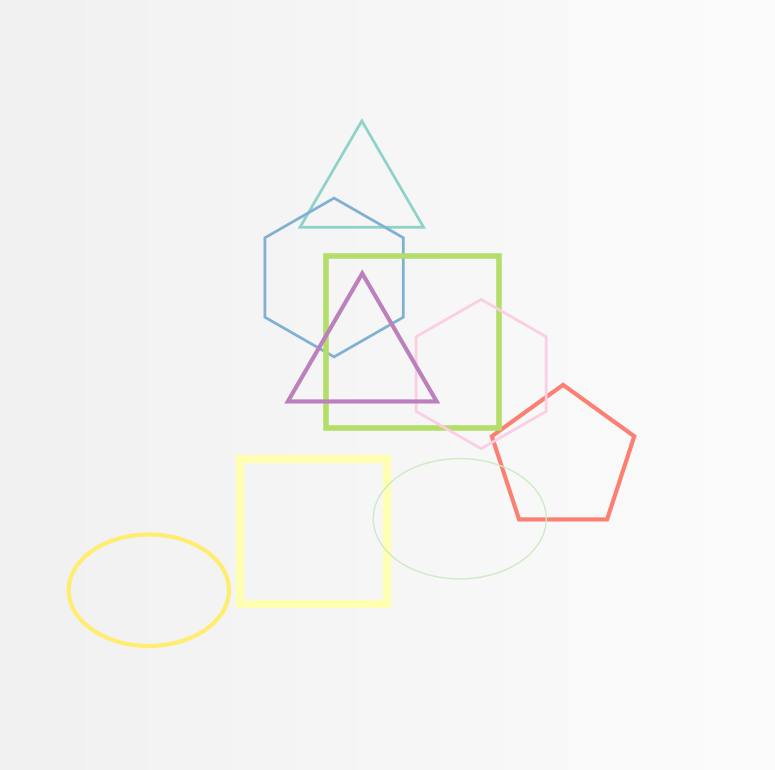[{"shape": "triangle", "thickness": 1, "radius": 0.46, "center": [0.467, 0.751]}, {"shape": "square", "thickness": 3, "radius": 0.47, "center": [0.405, 0.31]}, {"shape": "pentagon", "thickness": 1.5, "radius": 0.48, "center": [0.727, 0.404]}, {"shape": "hexagon", "thickness": 1, "radius": 0.52, "center": [0.431, 0.64]}, {"shape": "square", "thickness": 2, "radius": 0.56, "center": [0.532, 0.556]}, {"shape": "hexagon", "thickness": 1, "radius": 0.48, "center": [0.621, 0.514]}, {"shape": "triangle", "thickness": 1.5, "radius": 0.55, "center": [0.467, 0.534]}, {"shape": "oval", "thickness": 0.5, "radius": 0.56, "center": [0.593, 0.326]}, {"shape": "oval", "thickness": 1.5, "radius": 0.52, "center": [0.192, 0.233]}]